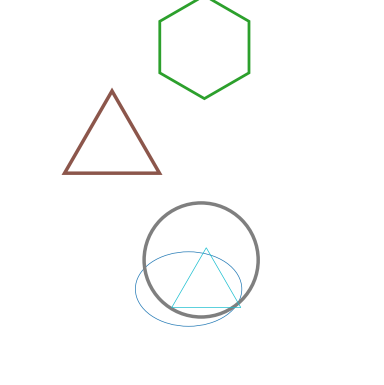[{"shape": "oval", "thickness": 0.5, "radius": 0.69, "center": [0.49, 0.249]}, {"shape": "hexagon", "thickness": 2, "radius": 0.67, "center": [0.531, 0.878]}, {"shape": "triangle", "thickness": 2.5, "radius": 0.71, "center": [0.291, 0.621]}, {"shape": "circle", "thickness": 2.5, "radius": 0.74, "center": [0.522, 0.325]}, {"shape": "triangle", "thickness": 0.5, "radius": 0.52, "center": [0.536, 0.253]}]